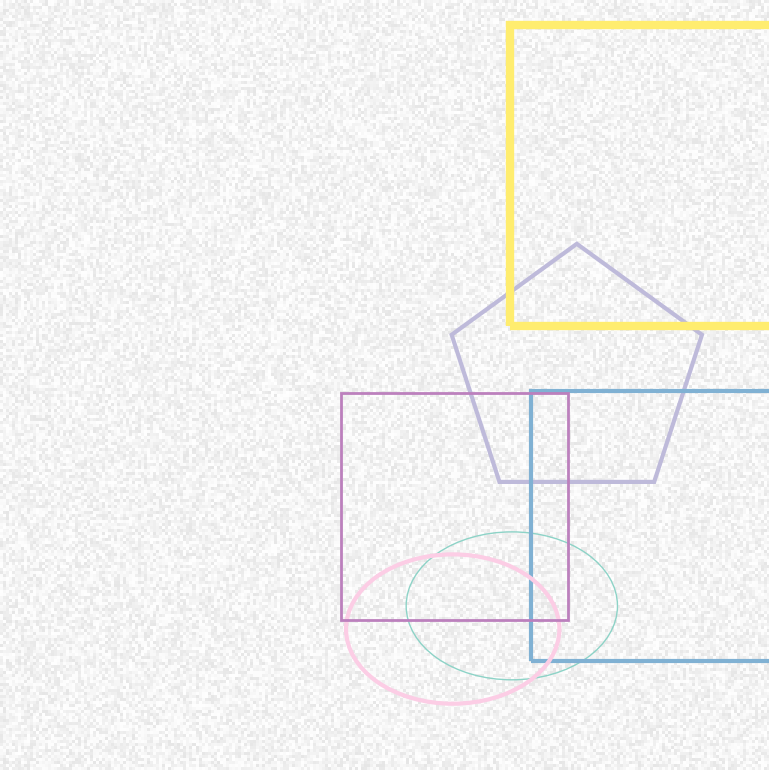[{"shape": "oval", "thickness": 0.5, "radius": 0.69, "center": [0.665, 0.213]}, {"shape": "pentagon", "thickness": 1.5, "radius": 0.85, "center": [0.749, 0.512]}, {"shape": "square", "thickness": 1.5, "radius": 0.87, "center": [0.865, 0.317]}, {"shape": "oval", "thickness": 1.5, "radius": 0.69, "center": [0.588, 0.183]}, {"shape": "square", "thickness": 1, "radius": 0.74, "center": [0.59, 0.342]}, {"shape": "square", "thickness": 3, "radius": 0.97, "center": [0.857, 0.772]}]